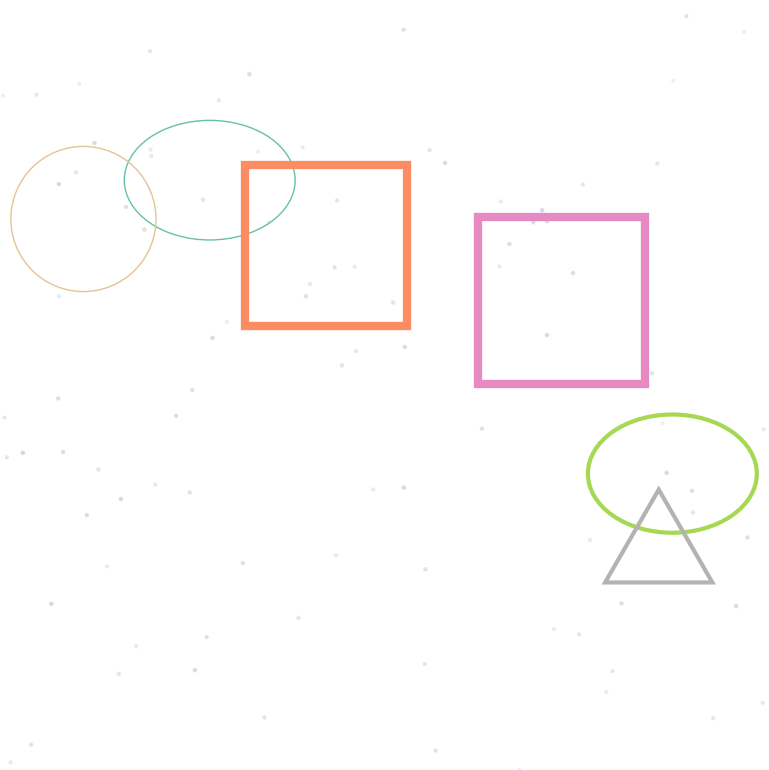[{"shape": "oval", "thickness": 0.5, "radius": 0.55, "center": [0.272, 0.766]}, {"shape": "square", "thickness": 3, "radius": 0.52, "center": [0.423, 0.681]}, {"shape": "square", "thickness": 3, "radius": 0.54, "center": [0.729, 0.61]}, {"shape": "oval", "thickness": 1.5, "radius": 0.55, "center": [0.873, 0.385]}, {"shape": "circle", "thickness": 0.5, "radius": 0.47, "center": [0.108, 0.716]}, {"shape": "triangle", "thickness": 1.5, "radius": 0.4, "center": [0.855, 0.284]}]